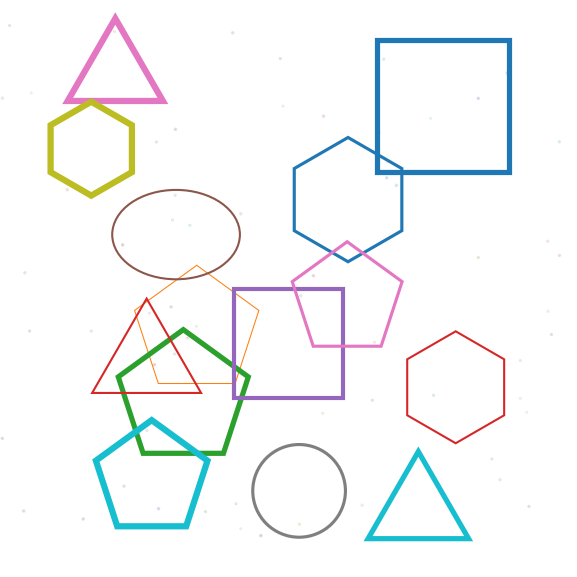[{"shape": "square", "thickness": 2.5, "radius": 0.57, "center": [0.767, 0.815]}, {"shape": "hexagon", "thickness": 1.5, "radius": 0.54, "center": [0.603, 0.654]}, {"shape": "pentagon", "thickness": 0.5, "radius": 0.57, "center": [0.341, 0.427]}, {"shape": "pentagon", "thickness": 2.5, "radius": 0.59, "center": [0.317, 0.31]}, {"shape": "hexagon", "thickness": 1, "radius": 0.48, "center": [0.789, 0.329]}, {"shape": "triangle", "thickness": 1, "radius": 0.54, "center": [0.254, 0.373]}, {"shape": "square", "thickness": 2, "radius": 0.47, "center": [0.499, 0.404]}, {"shape": "oval", "thickness": 1, "radius": 0.55, "center": [0.305, 0.593]}, {"shape": "pentagon", "thickness": 1.5, "radius": 0.5, "center": [0.601, 0.481]}, {"shape": "triangle", "thickness": 3, "radius": 0.48, "center": [0.2, 0.872]}, {"shape": "circle", "thickness": 1.5, "radius": 0.4, "center": [0.518, 0.149]}, {"shape": "hexagon", "thickness": 3, "radius": 0.41, "center": [0.158, 0.742]}, {"shape": "pentagon", "thickness": 3, "radius": 0.51, "center": [0.263, 0.17]}, {"shape": "triangle", "thickness": 2.5, "radius": 0.5, "center": [0.724, 0.117]}]